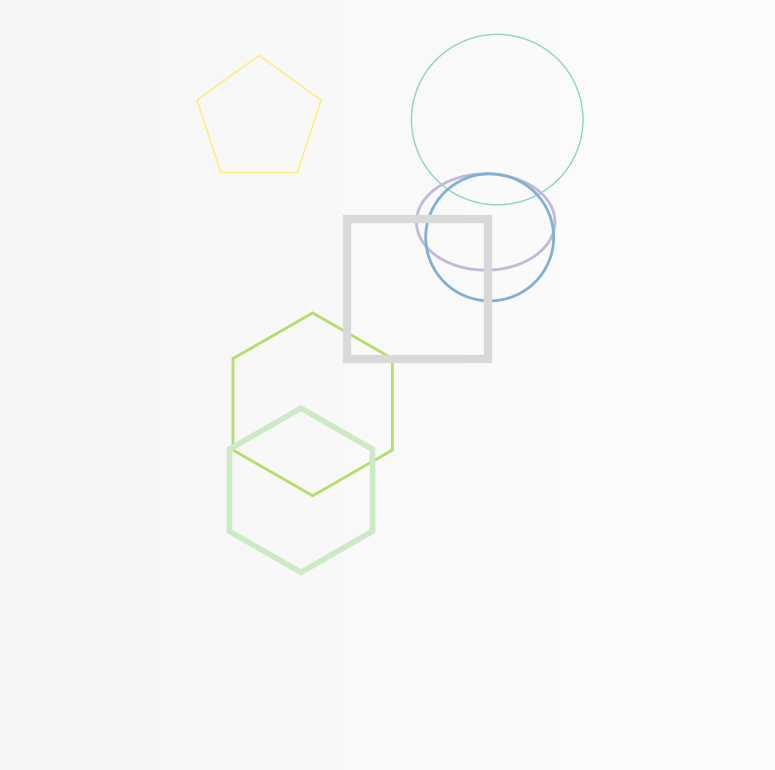[{"shape": "circle", "thickness": 0.5, "radius": 0.55, "center": [0.642, 0.845]}, {"shape": "oval", "thickness": 1, "radius": 0.45, "center": [0.627, 0.712]}, {"shape": "circle", "thickness": 1, "radius": 0.41, "center": [0.632, 0.692]}, {"shape": "hexagon", "thickness": 1, "radius": 0.59, "center": [0.403, 0.475]}, {"shape": "square", "thickness": 3, "radius": 0.46, "center": [0.539, 0.624]}, {"shape": "hexagon", "thickness": 2, "radius": 0.53, "center": [0.388, 0.363]}, {"shape": "pentagon", "thickness": 0.5, "radius": 0.42, "center": [0.334, 0.844]}]